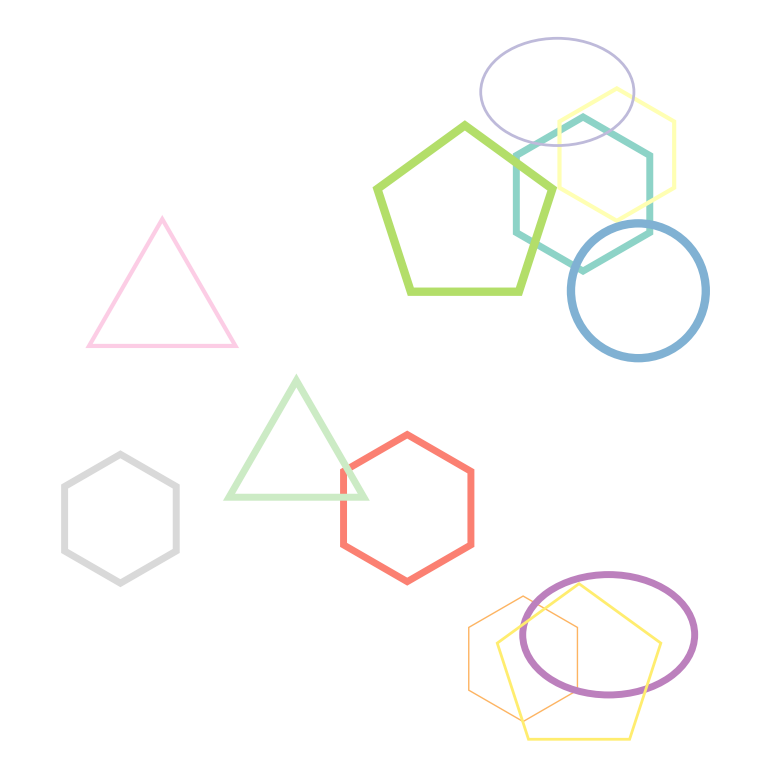[{"shape": "hexagon", "thickness": 2.5, "radius": 0.5, "center": [0.757, 0.748]}, {"shape": "hexagon", "thickness": 1.5, "radius": 0.43, "center": [0.801, 0.799]}, {"shape": "oval", "thickness": 1, "radius": 0.5, "center": [0.724, 0.881]}, {"shape": "hexagon", "thickness": 2.5, "radius": 0.48, "center": [0.529, 0.34]}, {"shape": "circle", "thickness": 3, "radius": 0.44, "center": [0.829, 0.622]}, {"shape": "hexagon", "thickness": 0.5, "radius": 0.41, "center": [0.679, 0.144]}, {"shape": "pentagon", "thickness": 3, "radius": 0.6, "center": [0.604, 0.718]}, {"shape": "triangle", "thickness": 1.5, "radius": 0.55, "center": [0.211, 0.606]}, {"shape": "hexagon", "thickness": 2.5, "radius": 0.42, "center": [0.156, 0.326]}, {"shape": "oval", "thickness": 2.5, "radius": 0.56, "center": [0.791, 0.176]}, {"shape": "triangle", "thickness": 2.5, "radius": 0.51, "center": [0.385, 0.405]}, {"shape": "pentagon", "thickness": 1, "radius": 0.56, "center": [0.752, 0.13]}]